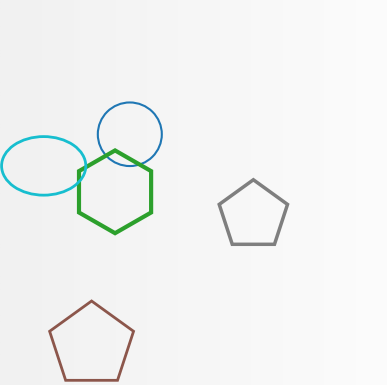[{"shape": "circle", "thickness": 1.5, "radius": 0.41, "center": [0.335, 0.651]}, {"shape": "hexagon", "thickness": 3, "radius": 0.54, "center": [0.297, 0.502]}, {"shape": "pentagon", "thickness": 2, "radius": 0.57, "center": [0.236, 0.104]}, {"shape": "pentagon", "thickness": 2.5, "radius": 0.46, "center": [0.654, 0.44]}, {"shape": "oval", "thickness": 2, "radius": 0.54, "center": [0.113, 0.569]}]